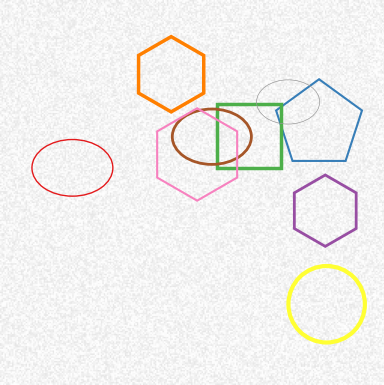[{"shape": "oval", "thickness": 1, "radius": 0.53, "center": [0.188, 0.564]}, {"shape": "pentagon", "thickness": 1.5, "radius": 0.59, "center": [0.829, 0.677]}, {"shape": "square", "thickness": 2.5, "radius": 0.41, "center": [0.646, 0.647]}, {"shape": "hexagon", "thickness": 2, "radius": 0.46, "center": [0.845, 0.453]}, {"shape": "hexagon", "thickness": 2.5, "radius": 0.49, "center": [0.445, 0.807]}, {"shape": "circle", "thickness": 3, "radius": 0.5, "center": [0.848, 0.21]}, {"shape": "oval", "thickness": 2, "radius": 0.51, "center": [0.55, 0.645]}, {"shape": "hexagon", "thickness": 1.5, "radius": 0.6, "center": [0.512, 0.599]}, {"shape": "oval", "thickness": 0.5, "radius": 0.41, "center": [0.748, 0.735]}]